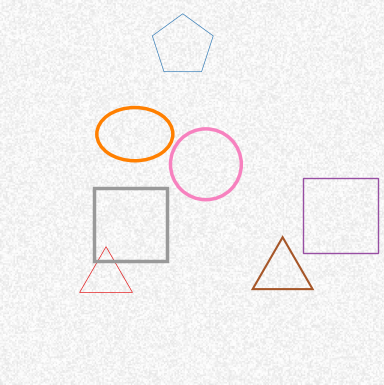[{"shape": "triangle", "thickness": 0.5, "radius": 0.4, "center": [0.275, 0.28]}, {"shape": "pentagon", "thickness": 0.5, "radius": 0.42, "center": [0.475, 0.881]}, {"shape": "square", "thickness": 1, "radius": 0.49, "center": [0.884, 0.441]}, {"shape": "oval", "thickness": 2.5, "radius": 0.49, "center": [0.35, 0.652]}, {"shape": "triangle", "thickness": 1.5, "radius": 0.45, "center": [0.734, 0.294]}, {"shape": "circle", "thickness": 2.5, "radius": 0.46, "center": [0.535, 0.573]}, {"shape": "square", "thickness": 2.5, "radius": 0.47, "center": [0.339, 0.417]}]